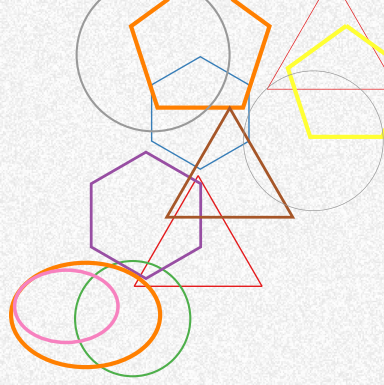[{"shape": "triangle", "thickness": 1, "radius": 0.96, "center": [0.515, 0.352]}, {"shape": "triangle", "thickness": 0.5, "radius": 0.97, "center": [0.862, 0.866]}, {"shape": "hexagon", "thickness": 1, "radius": 0.73, "center": [0.52, 0.707]}, {"shape": "circle", "thickness": 1.5, "radius": 0.75, "center": [0.345, 0.172]}, {"shape": "hexagon", "thickness": 2, "radius": 0.82, "center": [0.379, 0.441]}, {"shape": "pentagon", "thickness": 3, "radius": 0.95, "center": [0.52, 0.873]}, {"shape": "oval", "thickness": 3, "radius": 0.97, "center": [0.222, 0.182]}, {"shape": "pentagon", "thickness": 3, "radius": 0.8, "center": [0.899, 0.774]}, {"shape": "triangle", "thickness": 2, "radius": 0.94, "center": [0.597, 0.53]}, {"shape": "oval", "thickness": 2.5, "radius": 0.67, "center": [0.172, 0.204]}, {"shape": "circle", "thickness": 0.5, "radius": 0.91, "center": [0.814, 0.634]}, {"shape": "circle", "thickness": 1.5, "radius": 0.99, "center": [0.398, 0.858]}]